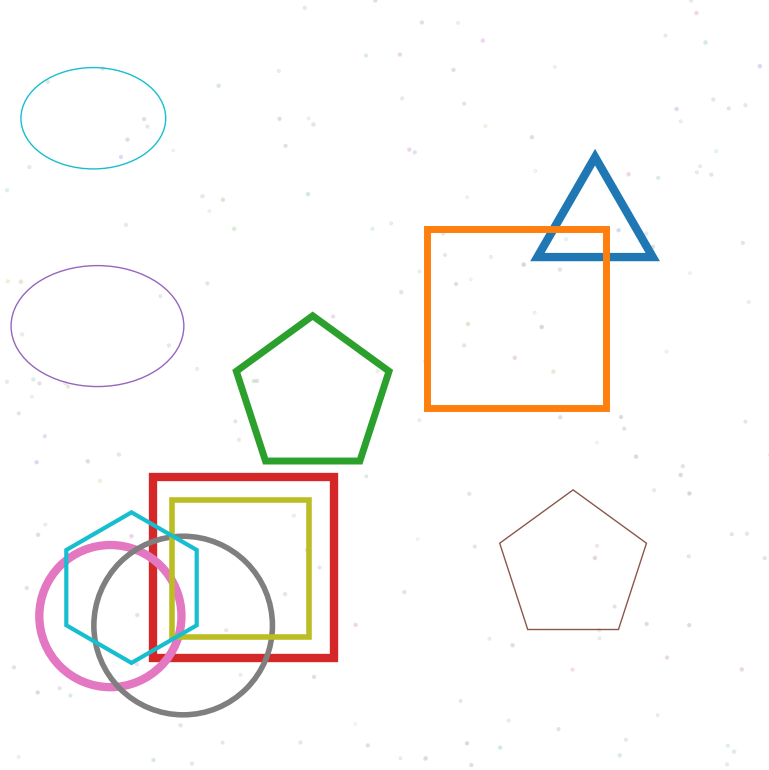[{"shape": "triangle", "thickness": 3, "radius": 0.43, "center": [0.773, 0.709]}, {"shape": "square", "thickness": 2.5, "radius": 0.58, "center": [0.671, 0.586]}, {"shape": "pentagon", "thickness": 2.5, "radius": 0.52, "center": [0.406, 0.486]}, {"shape": "square", "thickness": 3, "radius": 0.59, "center": [0.316, 0.263]}, {"shape": "oval", "thickness": 0.5, "radius": 0.56, "center": [0.127, 0.577]}, {"shape": "pentagon", "thickness": 0.5, "radius": 0.5, "center": [0.744, 0.264]}, {"shape": "circle", "thickness": 3, "radius": 0.46, "center": [0.143, 0.2]}, {"shape": "circle", "thickness": 2, "radius": 0.58, "center": [0.238, 0.188]}, {"shape": "square", "thickness": 2, "radius": 0.44, "center": [0.313, 0.261]}, {"shape": "oval", "thickness": 0.5, "radius": 0.47, "center": [0.121, 0.846]}, {"shape": "hexagon", "thickness": 1.5, "radius": 0.49, "center": [0.171, 0.237]}]